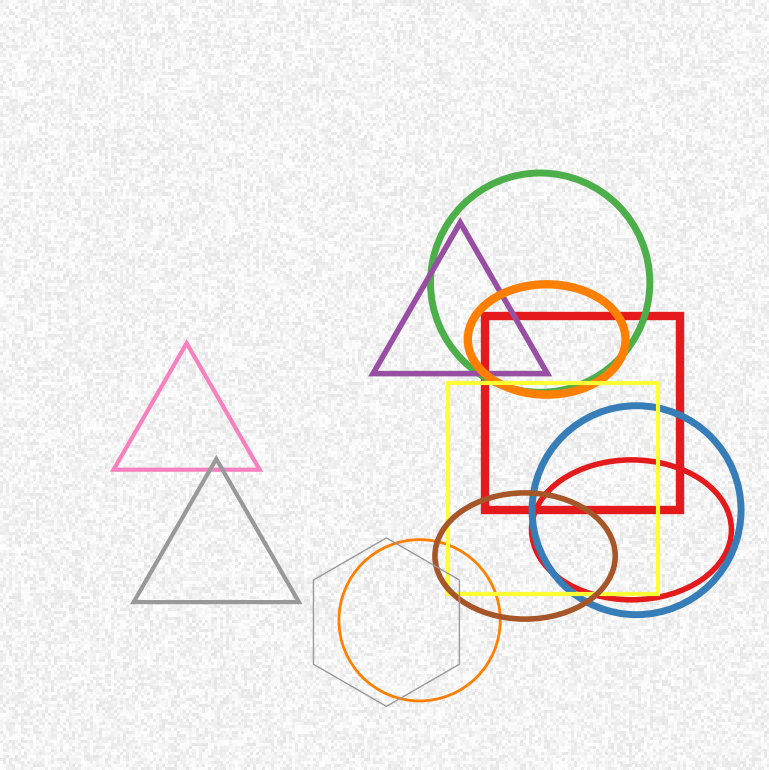[{"shape": "square", "thickness": 3, "radius": 0.63, "center": [0.756, 0.464]}, {"shape": "oval", "thickness": 2, "radius": 0.65, "center": [0.82, 0.312]}, {"shape": "circle", "thickness": 2.5, "radius": 0.68, "center": [0.827, 0.337]}, {"shape": "circle", "thickness": 2.5, "radius": 0.71, "center": [0.702, 0.633]}, {"shape": "triangle", "thickness": 2, "radius": 0.65, "center": [0.598, 0.58]}, {"shape": "oval", "thickness": 3, "radius": 0.51, "center": [0.71, 0.559]}, {"shape": "circle", "thickness": 1, "radius": 0.52, "center": [0.545, 0.194]}, {"shape": "square", "thickness": 1.5, "radius": 0.68, "center": [0.718, 0.366]}, {"shape": "oval", "thickness": 2, "radius": 0.59, "center": [0.682, 0.278]}, {"shape": "triangle", "thickness": 1.5, "radius": 0.55, "center": [0.242, 0.445]}, {"shape": "triangle", "thickness": 1.5, "radius": 0.62, "center": [0.281, 0.28]}, {"shape": "hexagon", "thickness": 0.5, "radius": 0.55, "center": [0.502, 0.192]}]